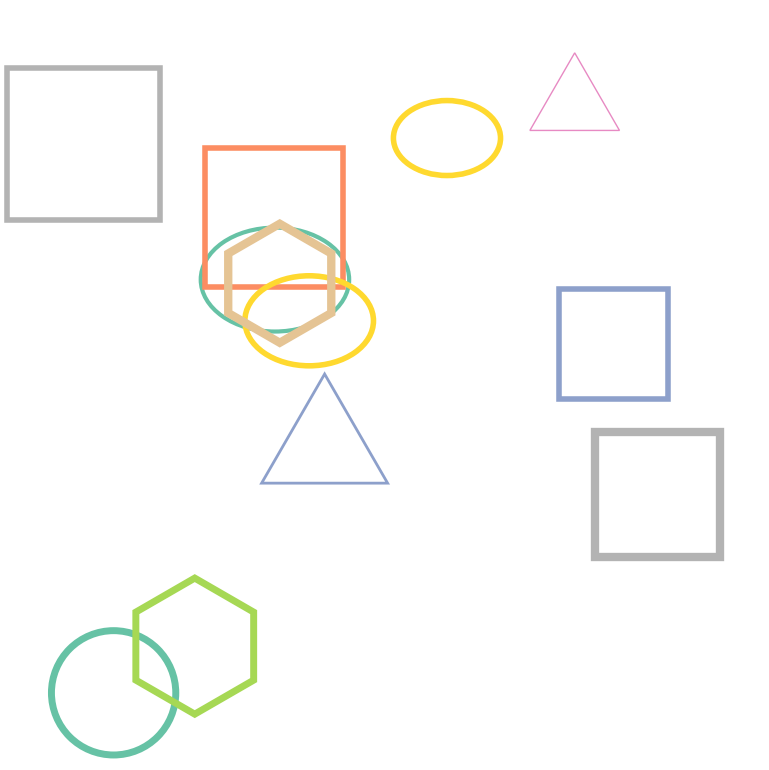[{"shape": "circle", "thickness": 2.5, "radius": 0.4, "center": [0.148, 0.1]}, {"shape": "oval", "thickness": 1.5, "radius": 0.48, "center": [0.357, 0.637]}, {"shape": "square", "thickness": 2, "radius": 0.45, "center": [0.356, 0.717]}, {"shape": "square", "thickness": 2, "radius": 0.35, "center": [0.796, 0.553]}, {"shape": "triangle", "thickness": 1, "radius": 0.47, "center": [0.422, 0.42]}, {"shape": "triangle", "thickness": 0.5, "radius": 0.34, "center": [0.746, 0.864]}, {"shape": "hexagon", "thickness": 2.5, "radius": 0.44, "center": [0.253, 0.161]}, {"shape": "oval", "thickness": 2, "radius": 0.35, "center": [0.58, 0.821]}, {"shape": "oval", "thickness": 2, "radius": 0.42, "center": [0.402, 0.583]}, {"shape": "hexagon", "thickness": 3, "radius": 0.39, "center": [0.363, 0.632]}, {"shape": "square", "thickness": 2, "radius": 0.49, "center": [0.109, 0.813]}, {"shape": "square", "thickness": 3, "radius": 0.41, "center": [0.854, 0.358]}]